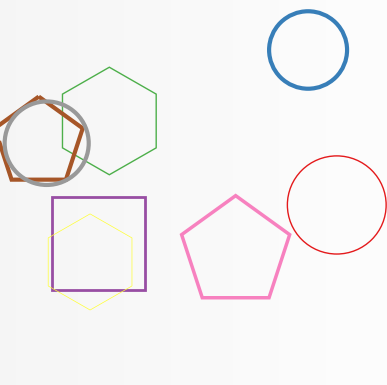[{"shape": "circle", "thickness": 1, "radius": 0.64, "center": [0.869, 0.468]}, {"shape": "circle", "thickness": 3, "radius": 0.5, "center": [0.795, 0.87]}, {"shape": "hexagon", "thickness": 1, "radius": 0.7, "center": [0.282, 0.686]}, {"shape": "square", "thickness": 2, "radius": 0.6, "center": [0.254, 0.367]}, {"shape": "hexagon", "thickness": 0.5, "radius": 0.62, "center": [0.232, 0.32]}, {"shape": "pentagon", "thickness": 3, "radius": 0.6, "center": [0.1, 0.63]}, {"shape": "pentagon", "thickness": 2.5, "radius": 0.73, "center": [0.608, 0.345]}, {"shape": "circle", "thickness": 3, "radius": 0.54, "center": [0.12, 0.628]}]